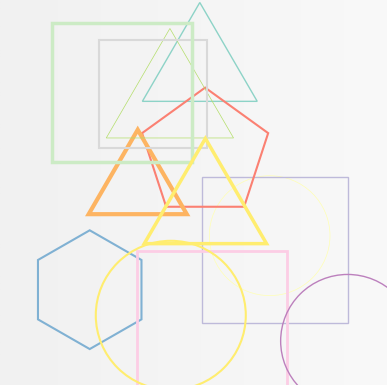[{"shape": "triangle", "thickness": 1, "radius": 0.86, "center": [0.516, 0.822]}, {"shape": "circle", "thickness": 0.5, "radius": 0.78, "center": [0.696, 0.388]}, {"shape": "square", "thickness": 1, "radius": 0.94, "center": [0.709, 0.35]}, {"shape": "pentagon", "thickness": 1.5, "radius": 0.86, "center": [0.529, 0.601]}, {"shape": "hexagon", "thickness": 1.5, "radius": 0.77, "center": [0.232, 0.248]}, {"shape": "triangle", "thickness": 3, "radius": 0.73, "center": [0.355, 0.517]}, {"shape": "triangle", "thickness": 0.5, "radius": 0.95, "center": [0.438, 0.736]}, {"shape": "square", "thickness": 2, "radius": 0.97, "center": [0.548, 0.154]}, {"shape": "square", "thickness": 1.5, "radius": 0.7, "center": [0.396, 0.756]}, {"shape": "circle", "thickness": 1, "radius": 0.86, "center": [0.897, 0.114]}, {"shape": "square", "thickness": 2.5, "radius": 0.9, "center": [0.314, 0.759]}, {"shape": "triangle", "thickness": 2.5, "radius": 0.91, "center": [0.53, 0.458]}, {"shape": "circle", "thickness": 1.5, "radius": 0.97, "center": [0.441, 0.181]}]